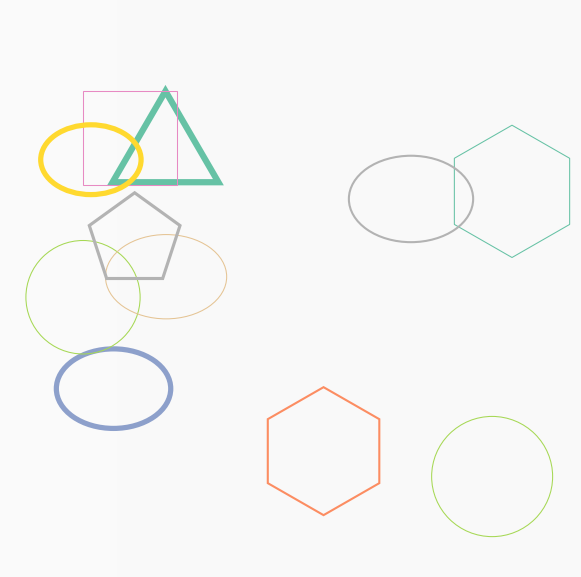[{"shape": "triangle", "thickness": 3, "radius": 0.53, "center": [0.285, 0.736]}, {"shape": "hexagon", "thickness": 0.5, "radius": 0.57, "center": [0.881, 0.668]}, {"shape": "hexagon", "thickness": 1, "radius": 0.55, "center": [0.557, 0.218]}, {"shape": "oval", "thickness": 2.5, "radius": 0.49, "center": [0.195, 0.326]}, {"shape": "square", "thickness": 0.5, "radius": 0.41, "center": [0.224, 0.761]}, {"shape": "circle", "thickness": 0.5, "radius": 0.49, "center": [0.143, 0.484]}, {"shape": "circle", "thickness": 0.5, "radius": 0.52, "center": [0.847, 0.174]}, {"shape": "oval", "thickness": 2.5, "radius": 0.43, "center": [0.156, 0.723]}, {"shape": "oval", "thickness": 0.5, "radius": 0.52, "center": [0.286, 0.52]}, {"shape": "oval", "thickness": 1, "radius": 0.53, "center": [0.707, 0.655]}, {"shape": "pentagon", "thickness": 1.5, "radius": 0.41, "center": [0.232, 0.583]}]